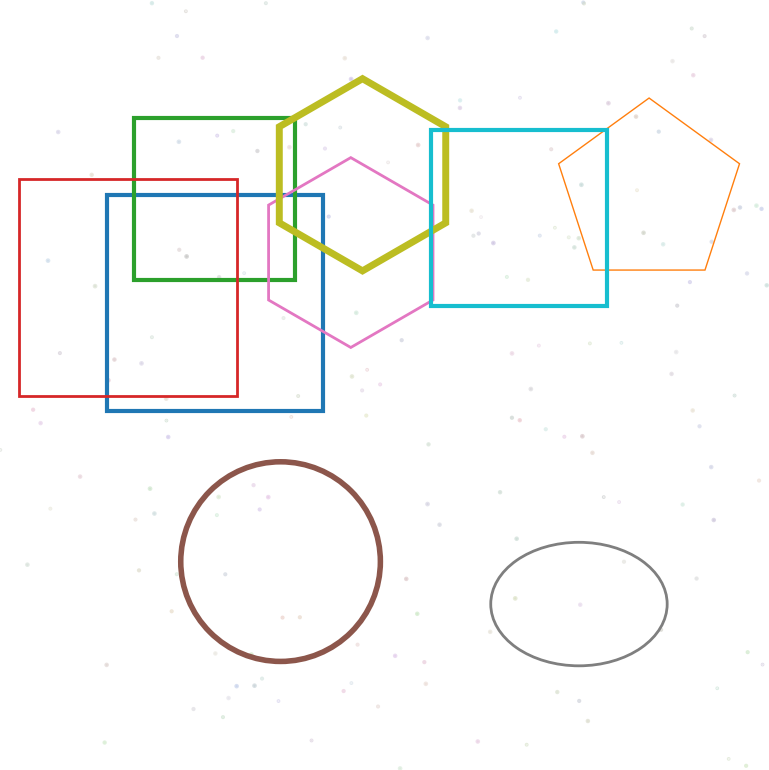[{"shape": "square", "thickness": 1.5, "radius": 0.7, "center": [0.279, 0.607]}, {"shape": "pentagon", "thickness": 0.5, "radius": 0.62, "center": [0.843, 0.749]}, {"shape": "square", "thickness": 1.5, "radius": 0.52, "center": [0.278, 0.741]}, {"shape": "square", "thickness": 1, "radius": 0.71, "center": [0.166, 0.627]}, {"shape": "circle", "thickness": 2, "radius": 0.65, "center": [0.364, 0.271]}, {"shape": "hexagon", "thickness": 1, "radius": 0.62, "center": [0.456, 0.672]}, {"shape": "oval", "thickness": 1, "radius": 0.57, "center": [0.752, 0.216]}, {"shape": "hexagon", "thickness": 2.5, "radius": 0.62, "center": [0.471, 0.773]}, {"shape": "square", "thickness": 1.5, "radius": 0.57, "center": [0.674, 0.716]}]